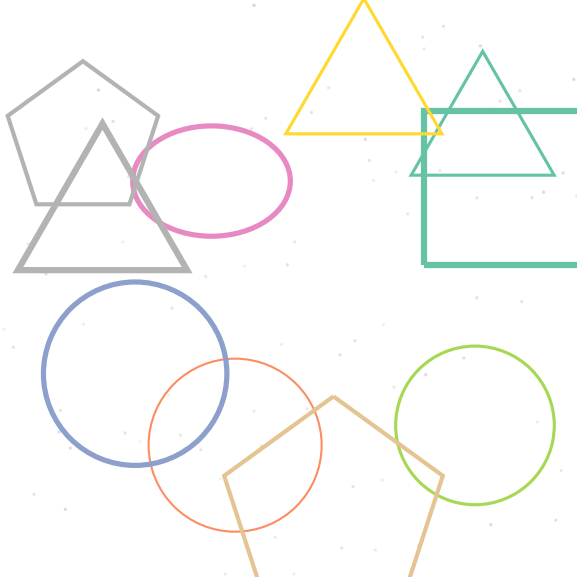[{"shape": "square", "thickness": 3, "radius": 0.67, "center": [0.868, 0.674]}, {"shape": "triangle", "thickness": 1.5, "radius": 0.71, "center": [0.836, 0.767]}, {"shape": "circle", "thickness": 1, "radius": 0.75, "center": [0.407, 0.228]}, {"shape": "circle", "thickness": 2.5, "radius": 0.79, "center": [0.234, 0.352]}, {"shape": "oval", "thickness": 2.5, "radius": 0.68, "center": [0.366, 0.686]}, {"shape": "circle", "thickness": 1.5, "radius": 0.69, "center": [0.822, 0.263]}, {"shape": "triangle", "thickness": 1.5, "radius": 0.78, "center": [0.63, 0.845]}, {"shape": "pentagon", "thickness": 2, "radius": 1.0, "center": [0.577, 0.114]}, {"shape": "triangle", "thickness": 3, "radius": 0.85, "center": [0.177, 0.616]}, {"shape": "pentagon", "thickness": 2, "radius": 0.68, "center": [0.144, 0.756]}]